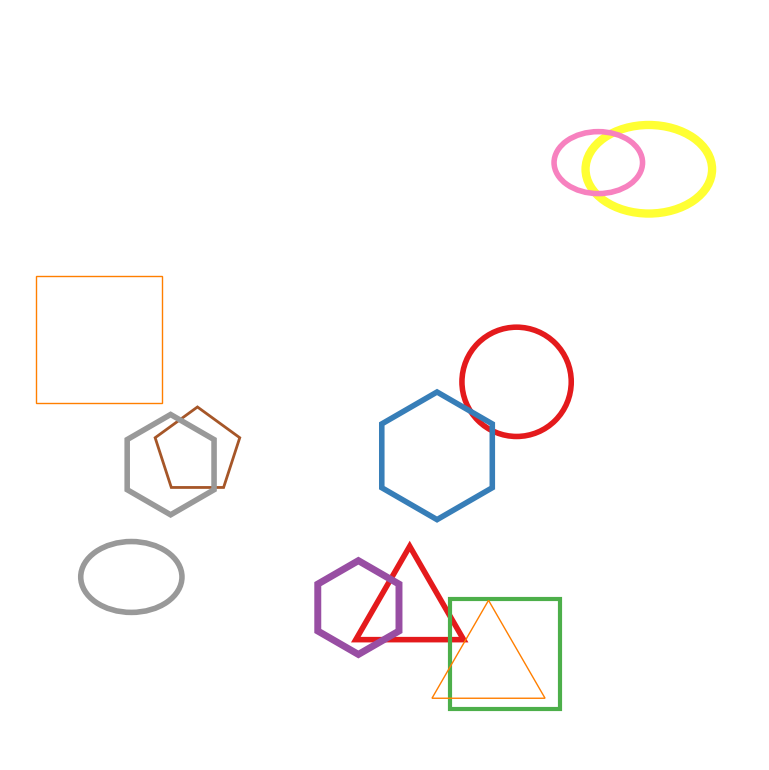[{"shape": "circle", "thickness": 2, "radius": 0.35, "center": [0.671, 0.504]}, {"shape": "triangle", "thickness": 2, "radius": 0.4, "center": [0.532, 0.21]}, {"shape": "hexagon", "thickness": 2, "radius": 0.41, "center": [0.568, 0.408]}, {"shape": "square", "thickness": 1.5, "radius": 0.36, "center": [0.656, 0.15]}, {"shape": "hexagon", "thickness": 2.5, "radius": 0.3, "center": [0.465, 0.211]}, {"shape": "square", "thickness": 0.5, "radius": 0.41, "center": [0.128, 0.559]}, {"shape": "triangle", "thickness": 0.5, "radius": 0.42, "center": [0.634, 0.136]}, {"shape": "oval", "thickness": 3, "radius": 0.41, "center": [0.843, 0.78]}, {"shape": "pentagon", "thickness": 1, "radius": 0.29, "center": [0.256, 0.414]}, {"shape": "oval", "thickness": 2, "radius": 0.29, "center": [0.777, 0.789]}, {"shape": "hexagon", "thickness": 2, "radius": 0.33, "center": [0.222, 0.397]}, {"shape": "oval", "thickness": 2, "radius": 0.33, "center": [0.171, 0.251]}]